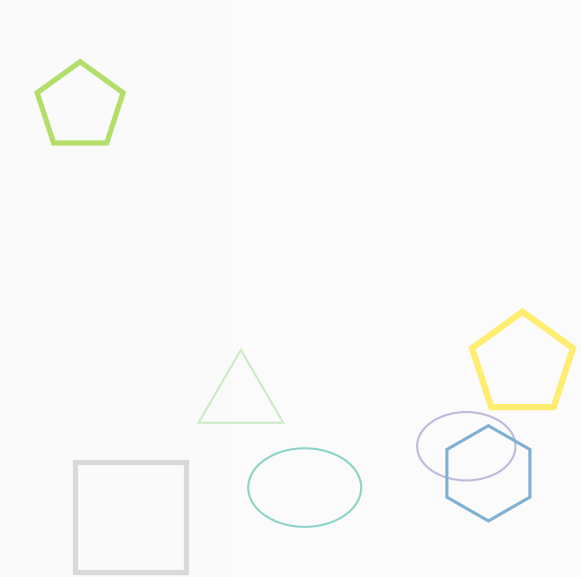[{"shape": "oval", "thickness": 1, "radius": 0.49, "center": [0.524, 0.155]}, {"shape": "oval", "thickness": 1, "radius": 0.42, "center": [0.802, 0.226]}, {"shape": "hexagon", "thickness": 1.5, "radius": 0.41, "center": [0.84, 0.18]}, {"shape": "pentagon", "thickness": 2.5, "radius": 0.39, "center": [0.138, 0.815]}, {"shape": "square", "thickness": 2.5, "radius": 0.48, "center": [0.225, 0.104]}, {"shape": "triangle", "thickness": 1, "radius": 0.42, "center": [0.414, 0.309]}, {"shape": "pentagon", "thickness": 3, "radius": 0.46, "center": [0.899, 0.368]}]